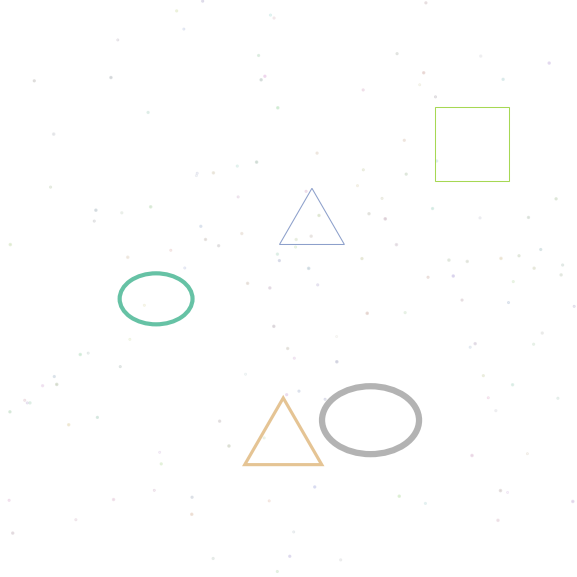[{"shape": "oval", "thickness": 2, "radius": 0.32, "center": [0.27, 0.482]}, {"shape": "triangle", "thickness": 0.5, "radius": 0.32, "center": [0.54, 0.608]}, {"shape": "square", "thickness": 0.5, "radius": 0.32, "center": [0.817, 0.75]}, {"shape": "triangle", "thickness": 1.5, "radius": 0.38, "center": [0.49, 0.233]}, {"shape": "oval", "thickness": 3, "radius": 0.42, "center": [0.642, 0.272]}]